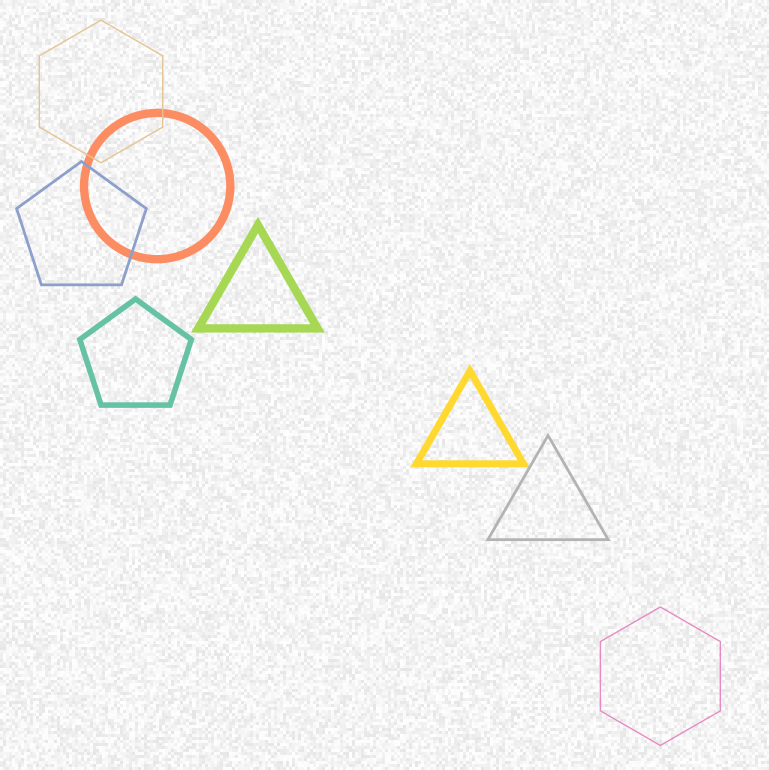[{"shape": "pentagon", "thickness": 2, "radius": 0.38, "center": [0.176, 0.536]}, {"shape": "circle", "thickness": 3, "radius": 0.47, "center": [0.204, 0.758]}, {"shape": "pentagon", "thickness": 1, "radius": 0.44, "center": [0.106, 0.702]}, {"shape": "hexagon", "thickness": 0.5, "radius": 0.45, "center": [0.858, 0.122]}, {"shape": "triangle", "thickness": 3, "radius": 0.45, "center": [0.335, 0.618]}, {"shape": "triangle", "thickness": 2.5, "radius": 0.4, "center": [0.61, 0.438]}, {"shape": "hexagon", "thickness": 0.5, "radius": 0.46, "center": [0.131, 0.881]}, {"shape": "triangle", "thickness": 1, "radius": 0.45, "center": [0.712, 0.344]}]